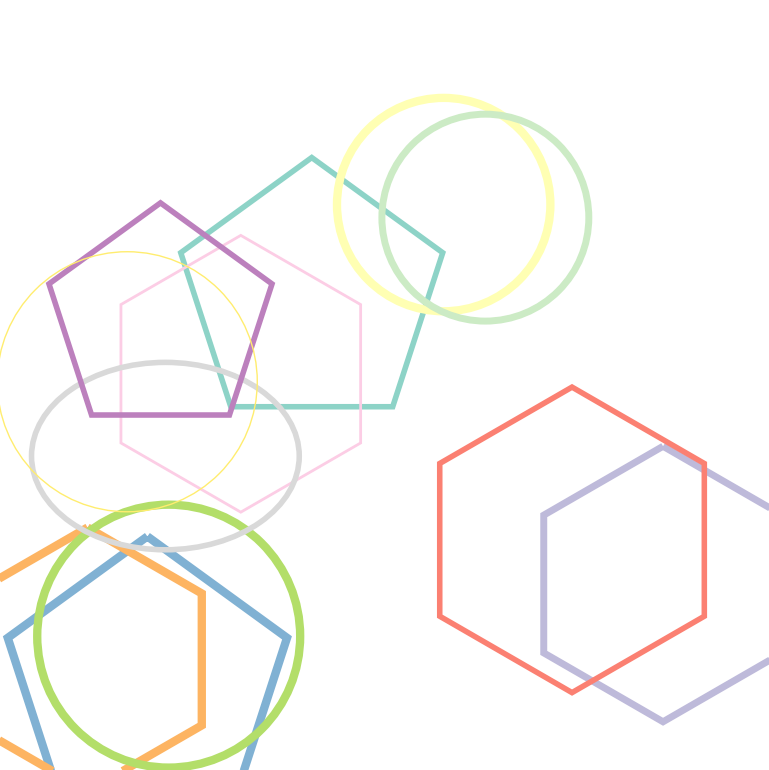[{"shape": "pentagon", "thickness": 2, "radius": 0.89, "center": [0.405, 0.616]}, {"shape": "circle", "thickness": 3, "radius": 0.69, "center": [0.576, 0.734]}, {"shape": "hexagon", "thickness": 2.5, "radius": 0.89, "center": [0.861, 0.242]}, {"shape": "hexagon", "thickness": 2, "radius": 0.99, "center": [0.743, 0.299]}, {"shape": "pentagon", "thickness": 3, "radius": 0.95, "center": [0.191, 0.113]}, {"shape": "hexagon", "thickness": 3, "radius": 0.86, "center": [0.114, 0.144]}, {"shape": "circle", "thickness": 3, "radius": 0.85, "center": [0.219, 0.174]}, {"shape": "hexagon", "thickness": 1, "radius": 0.9, "center": [0.313, 0.515]}, {"shape": "oval", "thickness": 2, "radius": 0.87, "center": [0.215, 0.408]}, {"shape": "pentagon", "thickness": 2, "radius": 0.76, "center": [0.208, 0.584]}, {"shape": "circle", "thickness": 2.5, "radius": 0.67, "center": [0.63, 0.717]}, {"shape": "circle", "thickness": 0.5, "radius": 0.84, "center": [0.165, 0.504]}]